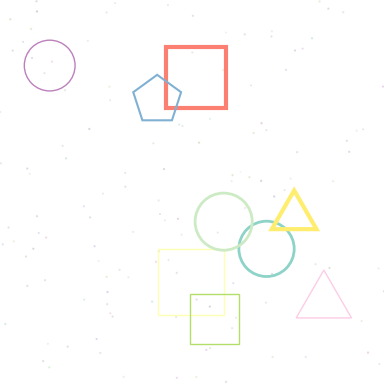[{"shape": "circle", "thickness": 2, "radius": 0.36, "center": [0.692, 0.354]}, {"shape": "square", "thickness": 1, "radius": 0.43, "center": [0.496, 0.268]}, {"shape": "square", "thickness": 3, "radius": 0.39, "center": [0.509, 0.799]}, {"shape": "pentagon", "thickness": 1.5, "radius": 0.33, "center": [0.408, 0.74]}, {"shape": "square", "thickness": 1, "radius": 0.32, "center": [0.556, 0.171]}, {"shape": "triangle", "thickness": 1, "radius": 0.41, "center": [0.841, 0.216]}, {"shape": "circle", "thickness": 1, "radius": 0.33, "center": [0.129, 0.83]}, {"shape": "circle", "thickness": 2, "radius": 0.37, "center": [0.581, 0.424]}, {"shape": "triangle", "thickness": 3, "radius": 0.34, "center": [0.764, 0.438]}]